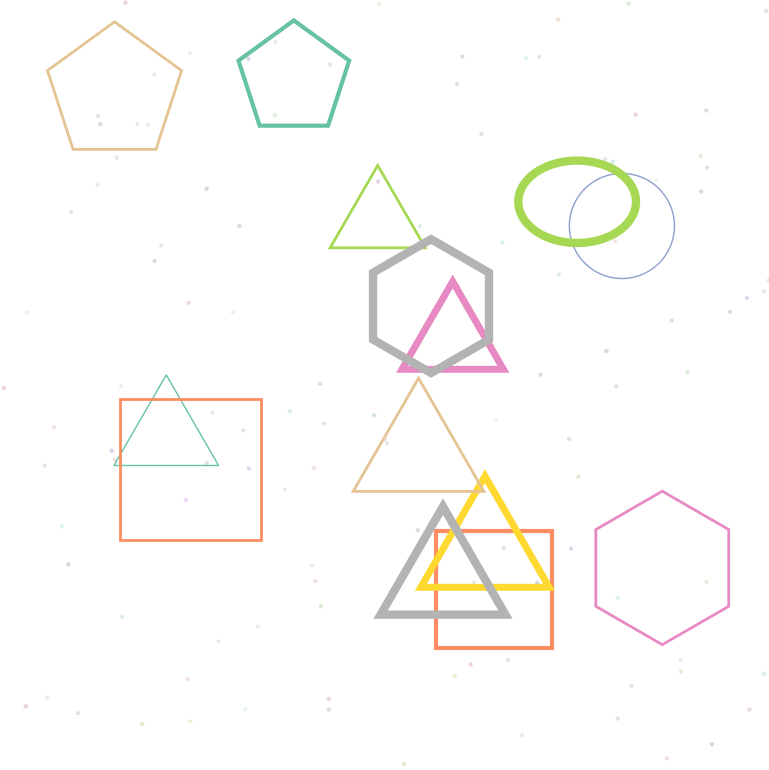[{"shape": "pentagon", "thickness": 1.5, "radius": 0.38, "center": [0.382, 0.898]}, {"shape": "triangle", "thickness": 0.5, "radius": 0.39, "center": [0.216, 0.435]}, {"shape": "square", "thickness": 1.5, "radius": 0.38, "center": [0.642, 0.235]}, {"shape": "square", "thickness": 1, "radius": 0.46, "center": [0.248, 0.39]}, {"shape": "circle", "thickness": 0.5, "radius": 0.34, "center": [0.808, 0.707]}, {"shape": "triangle", "thickness": 2.5, "radius": 0.38, "center": [0.588, 0.558]}, {"shape": "hexagon", "thickness": 1, "radius": 0.5, "center": [0.86, 0.262]}, {"shape": "oval", "thickness": 3, "radius": 0.38, "center": [0.75, 0.738]}, {"shape": "triangle", "thickness": 1, "radius": 0.36, "center": [0.491, 0.714]}, {"shape": "triangle", "thickness": 2.5, "radius": 0.48, "center": [0.63, 0.285]}, {"shape": "pentagon", "thickness": 1, "radius": 0.46, "center": [0.149, 0.88]}, {"shape": "triangle", "thickness": 1, "radius": 0.49, "center": [0.544, 0.411]}, {"shape": "hexagon", "thickness": 3, "radius": 0.43, "center": [0.56, 0.602]}, {"shape": "triangle", "thickness": 3, "radius": 0.47, "center": [0.575, 0.249]}]